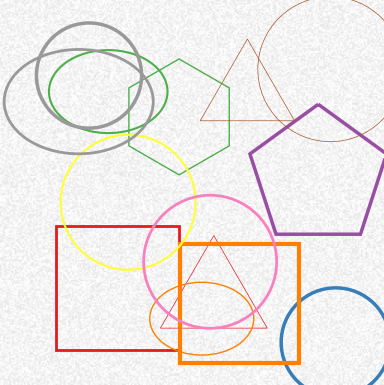[{"shape": "square", "thickness": 2, "radius": 0.8, "center": [0.305, 0.252]}, {"shape": "triangle", "thickness": 0.5, "radius": 0.8, "center": [0.555, 0.228]}, {"shape": "circle", "thickness": 2.5, "radius": 0.71, "center": [0.872, 0.111]}, {"shape": "hexagon", "thickness": 1, "radius": 0.75, "center": [0.465, 0.696]}, {"shape": "oval", "thickness": 1.5, "radius": 0.77, "center": [0.281, 0.762]}, {"shape": "pentagon", "thickness": 2.5, "radius": 0.93, "center": [0.827, 0.543]}, {"shape": "square", "thickness": 3, "radius": 0.77, "center": [0.622, 0.211]}, {"shape": "oval", "thickness": 1, "radius": 0.68, "center": [0.524, 0.172]}, {"shape": "circle", "thickness": 1.5, "radius": 0.88, "center": [0.333, 0.475]}, {"shape": "circle", "thickness": 0.5, "radius": 0.94, "center": [0.858, 0.82]}, {"shape": "triangle", "thickness": 0.5, "radius": 0.71, "center": [0.643, 0.757]}, {"shape": "circle", "thickness": 2, "radius": 0.86, "center": [0.546, 0.32]}, {"shape": "circle", "thickness": 2.5, "radius": 0.68, "center": [0.231, 0.804]}, {"shape": "oval", "thickness": 2, "radius": 0.97, "center": [0.204, 0.736]}]